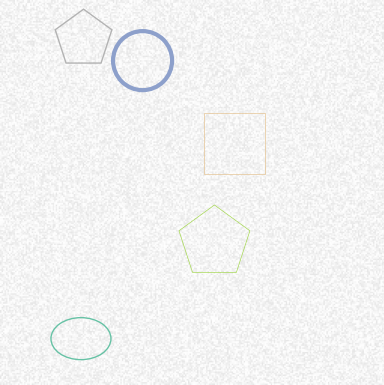[{"shape": "oval", "thickness": 1, "radius": 0.39, "center": [0.21, 0.12]}, {"shape": "circle", "thickness": 3, "radius": 0.38, "center": [0.37, 0.843]}, {"shape": "pentagon", "thickness": 0.5, "radius": 0.48, "center": [0.557, 0.371]}, {"shape": "square", "thickness": 0.5, "radius": 0.39, "center": [0.61, 0.628]}, {"shape": "pentagon", "thickness": 1, "radius": 0.39, "center": [0.217, 0.899]}]